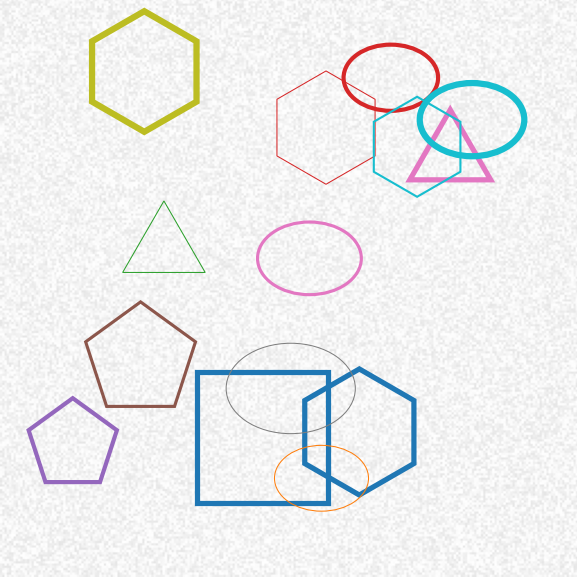[{"shape": "hexagon", "thickness": 2.5, "radius": 0.55, "center": [0.622, 0.251]}, {"shape": "square", "thickness": 2.5, "radius": 0.57, "center": [0.455, 0.241]}, {"shape": "oval", "thickness": 0.5, "radius": 0.41, "center": [0.557, 0.171]}, {"shape": "triangle", "thickness": 0.5, "radius": 0.41, "center": [0.284, 0.569]}, {"shape": "oval", "thickness": 2, "radius": 0.41, "center": [0.677, 0.865]}, {"shape": "hexagon", "thickness": 0.5, "radius": 0.49, "center": [0.565, 0.778]}, {"shape": "pentagon", "thickness": 2, "radius": 0.4, "center": [0.126, 0.229]}, {"shape": "pentagon", "thickness": 1.5, "radius": 0.5, "center": [0.243, 0.376]}, {"shape": "triangle", "thickness": 2.5, "radius": 0.4, "center": [0.78, 0.728]}, {"shape": "oval", "thickness": 1.5, "radius": 0.45, "center": [0.536, 0.552]}, {"shape": "oval", "thickness": 0.5, "radius": 0.56, "center": [0.503, 0.326]}, {"shape": "hexagon", "thickness": 3, "radius": 0.52, "center": [0.25, 0.875]}, {"shape": "hexagon", "thickness": 1, "radius": 0.43, "center": [0.722, 0.745]}, {"shape": "oval", "thickness": 3, "radius": 0.45, "center": [0.817, 0.792]}]